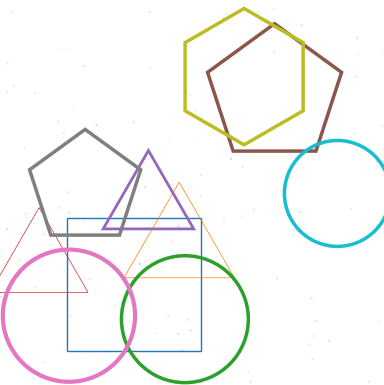[{"shape": "square", "thickness": 1, "radius": 0.86, "center": [0.348, 0.262]}, {"shape": "triangle", "thickness": 0.5, "radius": 0.83, "center": [0.465, 0.361]}, {"shape": "circle", "thickness": 2.5, "radius": 0.82, "center": [0.48, 0.171]}, {"shape": "triangle", "thickness": 0.5, "radius": 0.73, "center": [0.102, 0.314]}, {"shape": "triangle", "thickness": 2, "radius": 0.68, "center": [0.386, 0.473]}, {"shape": "pentagon", "thickness": 2.5, "radius": 0.91, "center": [0.713, 0.756]}, {"shape": "circle", "thickness": 3, "radius": 0.86, "center": [0.179, 0.18]}, {"shape": "pentagon", "thickness": 2.5, "radius": 0.76, "center": [0.221, 0.512]}, {"shape": "hexagon", "thickness": 2.5, "radius": 0.89, "center": [0.634, 0.801]}, {"shape": "circle", "thickness": 2.5, "radius": 0.69, "center": [0.876, 0.498]}]